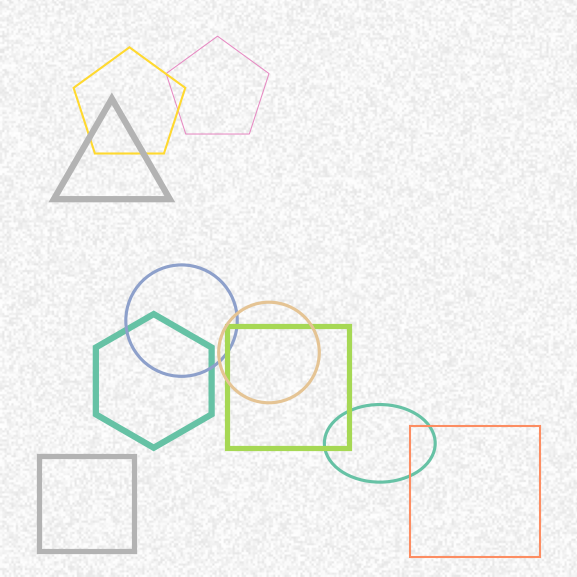[{"shape": "hexagon", "thickness": 3, "radius": 0.58, "center": [0.266, 0.34]}, {"shape": "oval", "thickness": 1.5, "radius": 0.48, "center": [0.658, 0.231]}, {"shape": "square", "thickness": 1, "radius": 0.57, "center": [0.823, 0.148]}, {"shape": "circle", "thickness": 1.5, "radius": 0.48, "center": [0.314, 0.444]}, {"shape": "pentagon", "thickness": 0.5, "radius": 0.47, "center": [0.377, 0.843]}, {"shape": "square", "thickness": 2.5, "radius": 0.53, "center": [0.499, 0.328]}, {"shape": "pentagon", "thickness": 1, "radius": 0.51, "center": [0.224, 0.816]}, {"shape": "circle", "thickness": 1.5, "radius": 0.44, "center": [0.466, 0.389]}, {"shape": "triangle", "thickness": 3, "radius": 0.58, "center": [0.194, 0.712]}, {"shape": "square", "thickness": 2.5, "radius": 0.41, "center": [0.15, 0.127]}]